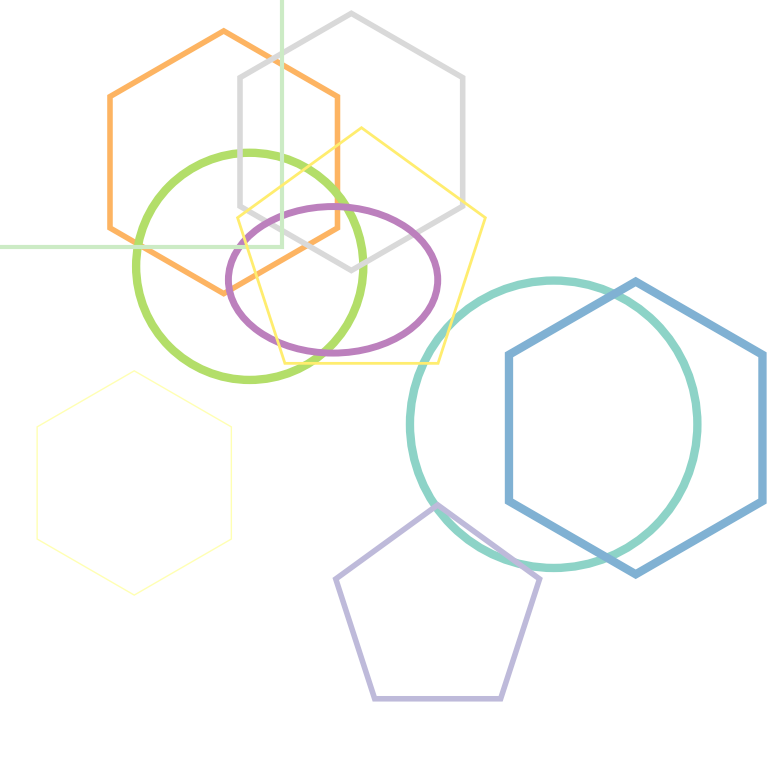[{"shape": "circle", "thickness": 3, "radius": 0.93, "center": [0.719, 0.449]}, {"shape": "hexagon", "thickness": 0.5, "radius": 0.73, "center": [0.174, 0.373]}, {"shape": "pentagon", "thickness": 2, "radius": 0.7, "center": [0.568, 0.205]}, {"shape": "hexagon", "thickness": 3, "radius": 0.95, "center": [0.826, 0.444]}, {"shape": "hexagon", "thickness": 2, "radius": 0.85, "center": [0.291, 0.789]}, {"shape": "circle", "thickness": 3, "radius": 0.74, "center": [0.324, 0.654]}, {"shape": "hexagon", "thickness": 2, "radius": 0.83, "center": [0.456, 0.816]}, {"shape": "oval", "thickness": 2.5, "radius": 0.68, "center": [0.433, 0.637]}, {"shape": "square", "thickness": 1.5, "radius": 0.95, "center": [0.177, 0.868]}, {"shape": "pentagon", "thickness": 1, "radius": 0.85, "center": [0.469, 0.665]}]